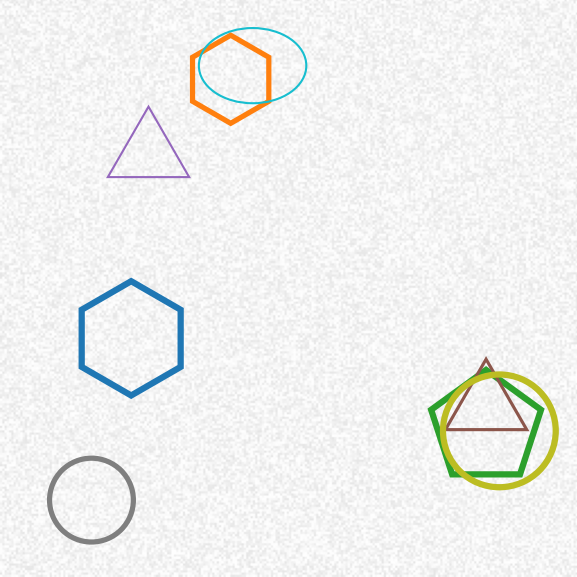[{"shape": "hexagon", "thickness": 3, "radius": 0.49, "center": [0.227, 0.413]}, {"shape": "hexagon", "thickness": 2.5, "radius": 0.38, "center": [0.399, 0.862]}, {"shape": "pentagon", "thickness": 3, "radius": 0.5, "center": [0.842, 0.259]}, {"shape": "triangle", "thickness": 1, "radius": 0.41, "center": [0.257, 0.733]}, {"shape": "triangle", "thickness": 1.5, "radius": 0.41, "center": [0.842, 0.296]}, {"shape": "circle", "thickness": 2.5, "radius": 0.36, "center": [0.158, 0.133]}, {"shape": "circle", "thickness": 3, "radius": 0.49, "center": [0.865, 0.253]}, {"shape": "oval", "thickness": 1, "radius": 0.47, "center": [0.437, 0.885]}]